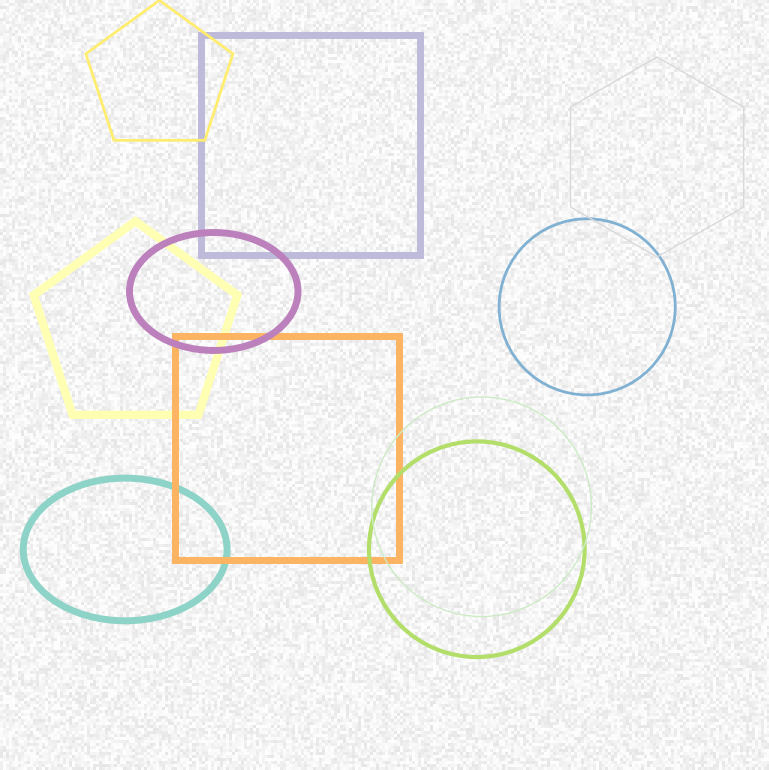[{"shape": "oval", "thickness": 2.5, "radius": 0.66, "center": [0.163, 0.286]}, {"shape": "pentagon", "thickness": 3, "radius": 0.69, "center": [0.176, 0.574]}, {"shape": "square", "thickness": 2.5, "radius": 0.71, "center": [0.403, 0.812]}, {"shape": "circle", "thickness": 1, "radius": 0.57, "center": [0.763, 0.601]}, {"shape": "square", "thickness": 2.5, "radius": 0.73, "center": [0.373, 0.418]}, {"shape": "circle", "thickness": 1.5, "radius": 0.7, "center": [0.619, 0.287]}, {"shape": "hexagon", "thickness": 0.5, "radius": 0.65, "center": [0.853, 0.796]}, {"shape": "oval", "thickness": 2.5, "radius": 0.55, "center": [0.278, 0.621]}, {"shape": "circle", "thickness": 0.5, "radius": 0.71, "center": [0.625, 0.342]}, {"shape": "pentagon", "thickness": 1, "radius": 0.5, "center": [0.207, 0.899]}]